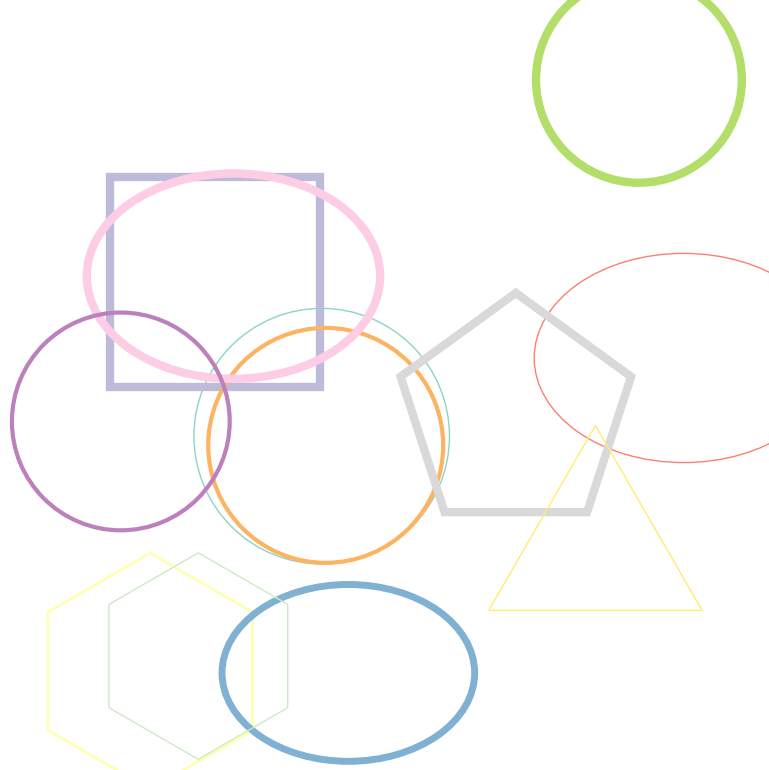[{"shape": "circle", "thickness": 0.5, "radius": 0.83, "center": [0.418, 0.434]}, {"shape": "hexagon", "thickness": 1, "radius": 0.77, "center": [0.195, 0.128]}, {"shape": "square", "thickness": 3, "radius": 0.68, "center": [0.28, 0.633]}, {"shape": "oval", "thickness": 0.5, "radius": 0.97, "center": [0.888, 0.535]}, {"shape": "oval", "thickness": 2.5, "radius": 0.82, "center": [0.452, 0.126]}, {"shape": "circle", "thickness": 1.5, "radius": 0.76, "center": [0.423, 0.422]}, {"shape": "circle", "thickness": 3, "radius": 0.67, "center": [0.83, 0.896]}, {"shape": "oval", "thickness": 3, "radius": 0.95, "center": [0.303, 0.641]}, {"shape": "pentagon", "thickness": 3, "radius": 0.79, "center": [0.67, 0.462]}, {"shape": "circle", "thickness": 1.5, "radius": 0.71, "center": [0.157, 0.453]}, {"shape": "hexagon", "thickness": 0.5, "radius": 0.67, "center": [0.258, 0.148]}, {"shape": "triangle", "thickness": 0.5, "radius": 0.8, "center": [0.773, 0.287]}]